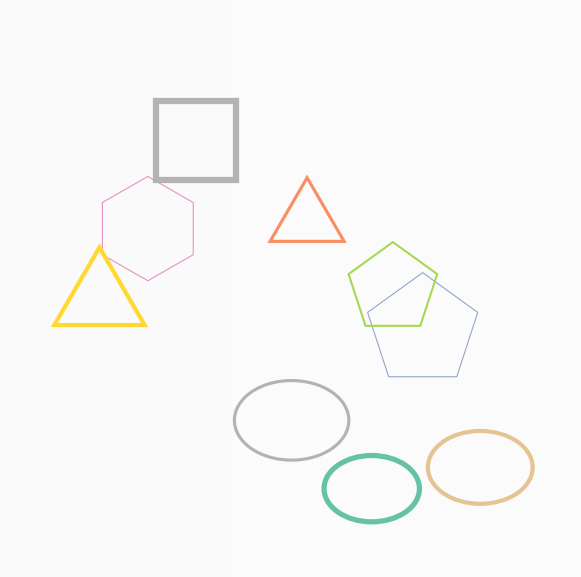[{"shape": "oval", "thickness": 2.5, "radius": 0.41, "center": [0.64, 0.153]}, {"shape": "triangle", "thickness": 1.5, "radius": 0.37, "center": [0.528, 0.618]}, {"shape": "pentagon", "thickness": 0.5, "radius": 0.5, "center": [0.727, 0.427]}, {"shape": "hexagon", "thickness": 0.5, "radius": 0.45, "center": [0.254, 0.603]}, {"shape": "pentagon", "thickness": 1, "radius": 0.4, "center": [0.676, 0.5]}, {"shape": "triangle", "thickness": 2, "radius": 0.45, "center": [0.171, 0.481]}, {"shape": "oval", "thickness": 2, "radius": 0.45, "center": [0.826, 0.19]}, {"shape": "oval", "thickness": 1.5, "radius": 0.49, "center": [0.502, 0.271]}, {"shape": "square", "thickness": 3, "radius": 0.34, "center": [0.337, 0.756]}]